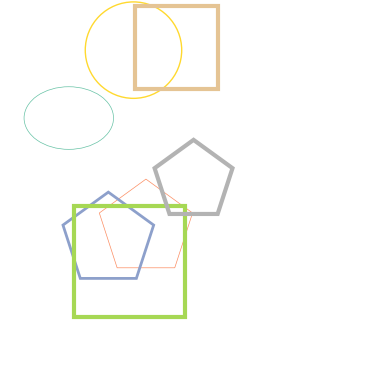[{"shape": "oval", "thickness": 0.5, "radius": 0.58, "center": [0.179, 0.693]}, {"shape": "pentagon", "thickness": 0.5, "radius": 0.64, "center": [0.379, 0.407]}, {"shape": "pentagon", "thickness": 2, "radius": 0.62, "center": [0.281, 0.377]}, {"shape": "square", "thickness": 3, "radius": 0.72, "center": [0.337, 0.321]}, {"shape": "circle", "thickness": 1, "radius": 0.63, "center": [0.347, 0.87]}, {"shape": "square", "thickness": 3, "radius": 0.54, "center": [0.458, 0.878]}, {"shape": "pentagon", "thickness": 3, "radius": 0.53, "center": [0.503, 0.53]}]